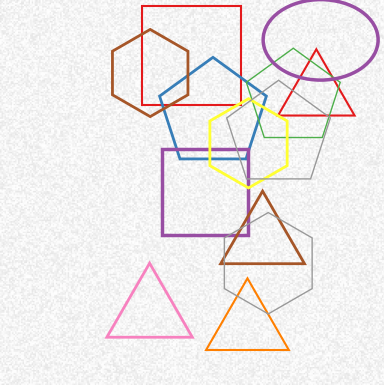[{"shape": "square", "thickness": 1.5, "radius": 0.64, "center": [0.498, 0.855]}, {"shape": "triangle", "thickness": 1.5, "radius": 0.57, "center": [0.822, 0.757]}, {"shape": "pentagon", "thickness": 2, "radius": 0.73, "center": [0.553, 0.705]}, {"shape": "pentagon", "thickness": 1, "radius": 0.64, "center": [0.762, 0.747]}, {"shape": "square", "thickness": 2.5, "radius": 0.56, "center": [0.532, 0.502]}, {"shape": "oval", "thickness": 2.5, "radius": 0.75, "center": [0.833, 0.896]}, {"shape": "triangle", "thickness": 1.5, "radius": 0.62, "center": [0.643, 0.153]}, {"shape": "hexagon", "thickness": 2, "radius": 0.58, "center": [0.645, 0.628]}, {"shape": "triangle", "thickness": 2, "radius": 0.63, "center": [0.682, 0.378]}, {"shape": "hexagon", "thickness": 2, "radius": 0.57, "center": [0.39, 0.81]}, {"shape": "triangle", "thickness": 2, "radius": 0.64, "center": [0.389, 0.188]}, {"shape": "pentagon", "thickness": 1, "radius": 0.71, "center": [0.724, 0.65]}, {"shape": "hexagon", "thickness": 1, "radius": 0.66, "center": [0.697, 0.316]}]